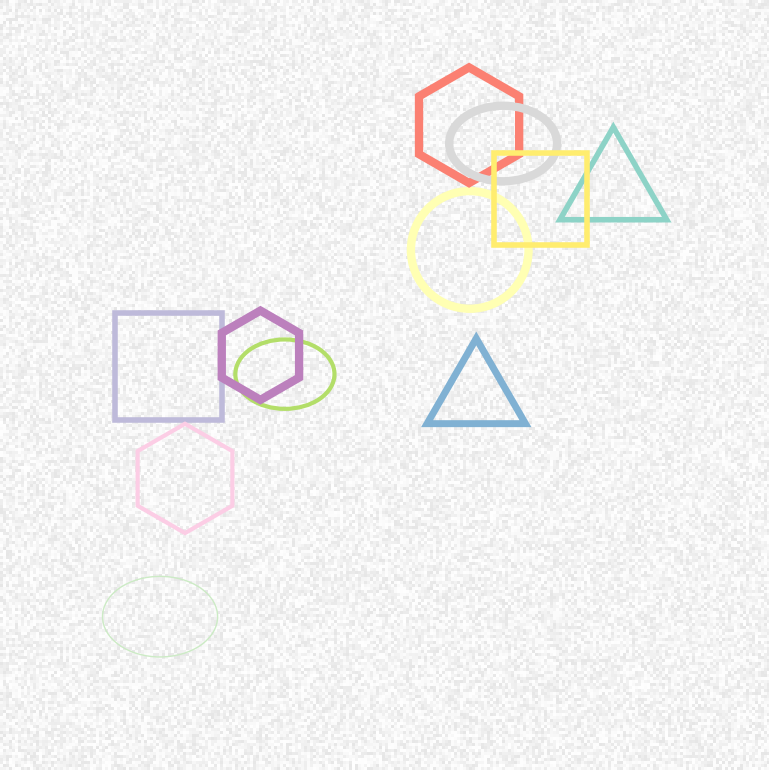[{"shape": "triangle", "thickness": 2, "radius": 0.4, "center": [0.797, 0.755]}, {"shape": "circle", "thickness": 3, "radius": 0.38, "center": [0.61, 0.675]}, {"shape": "square", "thickness": 2, "radius": 0.35, "center": [0.219, 0.524]}, {"shape": "hexagon", "thickness": 3, "radius": 0.38, "center": [0.609, 0.837]}, {"shape": "triangle", "thickness": 2.5, "radius": 0.37, "center": [0.619, 0.487]}, {"shape": "oval", "thickness": 1.5, "radius": 0.32, "center": [0.37, 0.514]}, {"shape": "hexagon", "thickness": 1.5, "radius": 0.36, "center": [0.24, 0.379]}, {"shape": "oval", "thickness": 3, "radius": 0.35, "center": [0.653, 0.814]}, {"shape": "hexagon", "thickness": 3, "radius": 0.29, "center": [0.338, 0.539]}, {"shape": "oval", "thickness": 0.5, "radius": 0.37, "center": [0.208, 0.199]}, {"shape": "square", "thickness": 2, "radius": 0.3, "center": [0.702, 0.742]}]